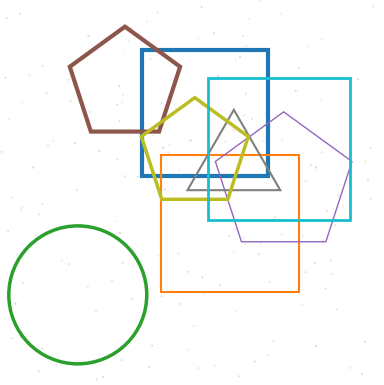[{"shape": "square", "thickness": 3, "radius": 0.82, "center": [0.533, 0.707]}, {"shape": "square", "thickness": 1.5, "radius": 0.89, "center": [0.597, 0.42]}, {"shape": "circle", "thickness": 2.5, "radius": 0.9, "center": [0.202, 0.234]}, {"shape": "pentagon", "thickness": 1, "radius": 0.93, "center": [0.737, 0.523]}, {"shape": "pentagon", "thickness": 3, "radius": 0.75, "center": [0.325, 0.78]}, {"shape": "triangle", "thickness": 1.5, "radius": 0.7, "center": [0.607, 0.576]}, {"shape": "pentagon", "thickness": 2.5, "radius": 0.73, "center": [0.506, 0.6]}, {"shape": "square", "thickness": 2, "radius": 0.92, "center": [0.725, 0.613]}]